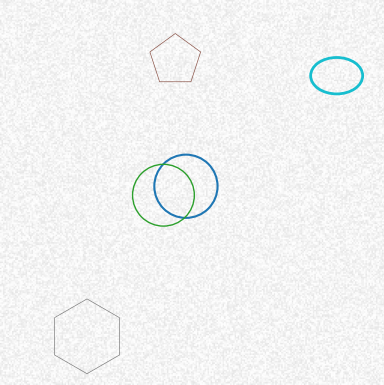[{"shape": "circle", "thickness": 1.5, "radius": 0.41, "center": [0.483, 0.516]}, {"shape": "circle", "thickness": 1, "radius": 0.4, "center": [0.425, 0.493]}, {"shape": "pentagon", "thickness": 0.5, "radius": 0.35, "center": [0.455, 0.844]}, {"shape": "hexagon", "thickness": 0.5, "radius": 0.49, "center": [0.226, 0.126]}, {"shape": "oval", "thickness": 2, "radius": 0.34, "center": [0.874, 0.803]}]